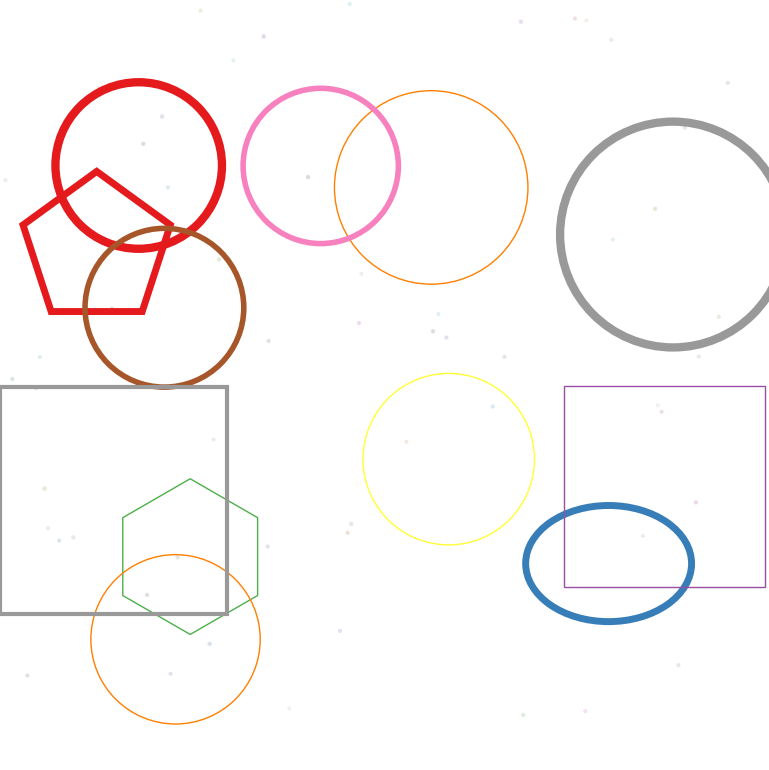[{"shape": "circle", "thickness": 3, "radius": 0.54, "center": [0.18, 0.785]}, {"shape": "pentagon", "thickness": 2.5, "radius": 0.5, "center": [0.126, 0.677]}, {"shape": "oval", "thickness": 2.5, "radius": 0.54, "center": [0.79, 0.268]}, {"shape": "hexagon", "thickness": 0.5, "radius": 0.51, "center": [0.247, 0.277]}, {"shape": "square", "thickness": 0.5, "radius": 0.65, "center": [0.863, 0.368]}, {"shape": "circle", "thickness": 0.5, "radius": 0.63, "center": [0.56, 0.757]}, {"shape": "circle", "thickness": 0.5, "radius": 0.55, "center": [0.228, 0.17]}, {"shape": "circle", "thickness": 0.5, "radius": 0.56, "center": [0.583, 0.404]}, {"shape": "circle", "thickness": 2, "radius": 0.52, "center": [0.214, 0.6]}, {"shape": "circle", "thickness": 2, "radius": 0.5, "center": [0.417, 0.785]}, {"shape": "square", "thickness": 1.5, "radius": 0.74, "center": [0.148, 0.35]}, {"shape": "circle", "thickness": 3, "radius": 0.73, "center": [0.874, 0.695]}]